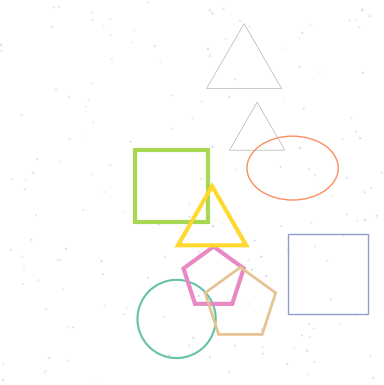[{"shape": "circle", "thickness": 1.5, "radius": 0.51, "center": [0.459, 0.172]}, {"shape": "oval", "thickness": 1, "radius": 0.59, "center": [0.76, 0.563]}, {"shape": "square", "thickness": 1, "radius": 0.52, "center": [0.853, 0.288]}, {"shape": "pentagon", "thickness": 3, "radius": 0.41, "center": [0.555, 0.277]}, {"shape": "square", "thickness": 3, "radius": 0.47, "center": [0.445, 0.517]}, {"shape": "triangle", "thickness": 3, "radius": 0.51, "center": [0.551, 0.414]}, {"shape": "pentagon", "thickness": 2, "radius": 0.48, "center": [0.624, 0.209]}, {"shape": "triangle", "thickness": 0.5, "radius": 0.56, "center": [0.634, 0.826]}, {"shape": "triangle", "thickness": 0.5, "radius": 0.42, "center": [0.668, 0.651]}]